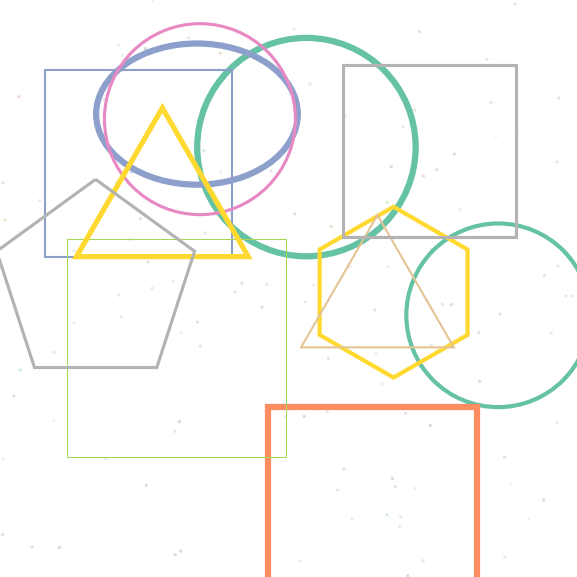[{"shape": "circle", "thickness": 3, "radius": 0.95, "center": [0.531, 0.744]}, {"shape": "circle", "thickness": 2, "radius": 0.8, "center": [0.863, 0.453]}, {"shape": "square", "thickness": 3, "radius": 0.9, "center": [0.645, 0.114]}, {"shape": "square", "thickness": 1, "radius": 0.81, "center": [0.24, 0.716]}, {"shape": "oval", "thickness": 3, "radius": 0.87, "center": [0.341, 0.802]}, {"shape": "circle", "thickness": 1.5, "radius": 0.83, "center": [0.346, 0.793]}, {"shape": "square", "thickness": 0.5, "radius": 0.94, "center": [0.306, 0.397]}, {"shape": "triangle", "thickness": 2.5, "radius": 0.86, "center": [0.281, 0.641]}, {"shape": "hexagon", "thickness": 2, "radius": 0.74, "center": [0.682, 0.493]}, {"shape": "triangle", "thickness": 1, "radius": 0.76, "center": [0.654, 0.474]}, {"shape": "pentagon", "thickness": 1.5, "radius": 0.9, "center": [0.166, 0.508]}, {"shape": "square", "thickness": 1.5, "radius": 0.75, "center": [0.744, 0.738]}]